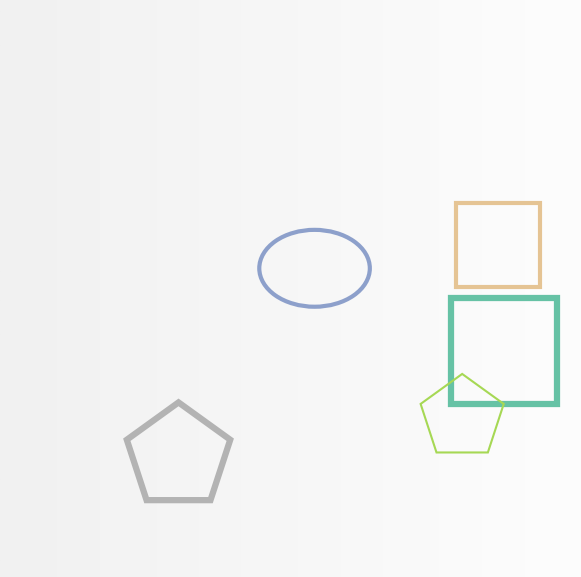[{"shape": "square", "thickness": 3, "radius": 0.46, "center": [0.868, 0.391]}, {"shape": "oval", "thickness": 2, "radius": 0.48, "center": [0.541, 0.535]}, {"shape": "pentagon", "thickness": 1, "radius": 0.38, "center": [0.795, 0.276]}, {"shape": "square", "thickness": 2, "radius": 0.36, "center": [0.857, 0.575]}, {"shape": "pentagon", "thickness": 3, "radius": 0.47, "center": [0.307, 0.209]}]